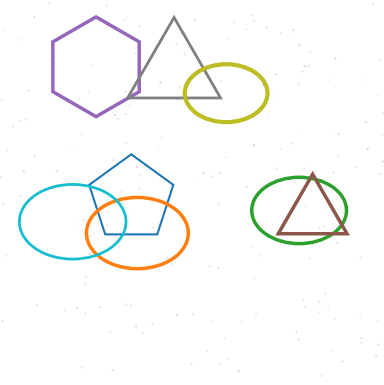[{"shape": "pentagon", "thickness": 1.5, "radius": 0.57, "center": [0.341, 0.484]}, {"shape": "oval", "thickness": 2.5, "radius": 0.66, "center": [0.357, 0.395]}, {"shape": "oval", "thickness": 2.5, "radius": 0.62, "center": [0.777, 0.453]}, {"shape": "hexagon", "thickness": 2.5, "radius": 0.65, "center": [0.249, 0.827]}, {"shape": "triangle", "thickness": 2.5, "radius": 0.52, "center": [0.812, 0.444]}, {"shape": "triangle", "thickness": 2, "radius": 0.7, "center": [0.452, 0.815]}, {"shape": "oval", "thickness": 3, "radius": 0.54, "center": [0.587, 0.758]}, {"shape": "oval", "thickness": 2, "radius": 0.69, "center": [0.189, 0.424]}]